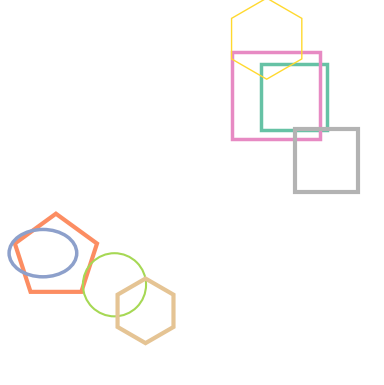[{"shape": "square", "thickness": 2.5, "radius": 0.43, "center": [0.764, 0.748]}, {"shape": "pentagon", "thickness": 3, "radius": 0.56, "center": [0.145, 0.333]}, {"shape": "oval", "thickness": 2.5, "radius": 0.44, "center": [0.111, 0.343]}, {"shape": "square", "thickness": 2.5, "radius": 0.57, "center": [0.716, 0.752]}, {"shape": "circle", "thickness": 1.5, "radius": 0.41, "center": [0.297, 0.26]}, {"shape": "hexagon", "thickness": 1, "radius": 0.53, "center": [0.693, 0.9]}, {"shape": "hexagon", "thickness": 3, "radius": 0.42, "center": [0.378, 0.193]}, {"shape": "square", "thickness": 3, "radius": 0.41, "center": [0.849, 0.583]}]